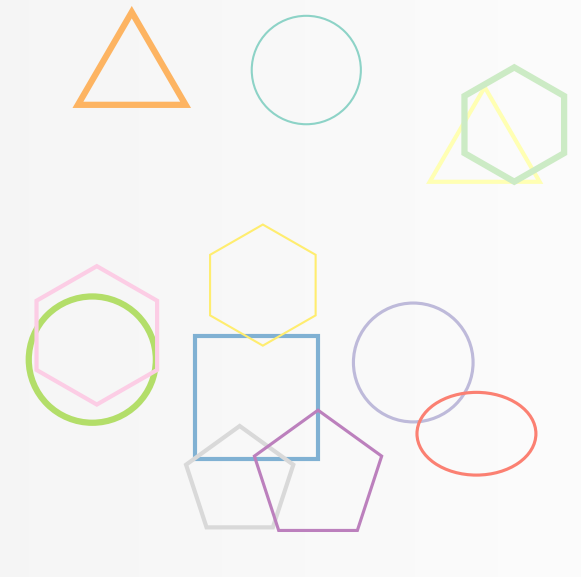[{"shape": "circle", "thickness": 1, "radius": 0.47, "center": [0.527, 0.878]}, {"shape": "triangle", "thickness": 2, "radius": 0.55, "center": [0.834, 0.739]}, {"shape": "circle", "thickness": 1.5, "radius": 0.51, "center": [0.711, 0.371]}, {"shape": "oval", "thickness": 1.5, "radius": 0.51, "center": [0.82, 0.248]}, {"shape": "square", "thickness": 2, "radius": 0.53, "center": [0.441, 0.311]}, {"shape": "triangle", "thickness": 3, "radius": 0.53, "center": [0.227, 0.871]}, {"shape": "circle", "thickness": 3, "radius": 0.55, "center": [0.159, 0.376]}, {"shape": "hexagon", "thickness": 2, "radius": 0.6, "center": [0.167, 0.418]}, {"shape": "pentagon", "thickness": 2, "radius": 0.49, "center": [0.412, 0.164]}, {"shape": "pentagon", "thickness": 1.5, "radius": 0.58, "center": [0.547, 0.174]}, {"shape": "hexagon", "thickness": 3, "radius": 0.49, "center": [0.885, 0.783]}, {"shape": "hexagon", "thickness": 1, "radius": 0.52, "center": [0.452, 0.505]}]